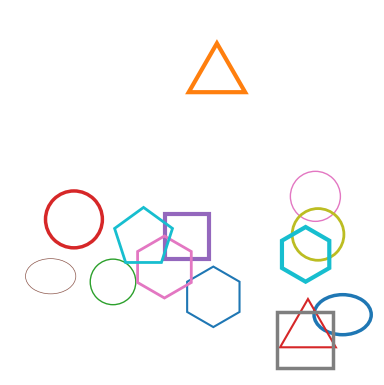[{"shape": "oval", "thickness": 2.5, "radius": 0.37, "center": [0.89, 0.183]}, {"shape": "hexagon", "thickness": 1.5, "radius": 0.39, "center": [0.554, 0.229]}, {"shape": "triangle", "thickness": 3, "radius": 0.42, "center": [0.563, 0.803]}, {"shape": "circle", "thickness": 1, "radius": 0.3, "center": [0.294, 0.268]}, {"shape": "circle", "thickness": 2.5, "radius": 0.37, "center": [0.192, 0.43]}, {"shape": "triangle", "thickness": 1.5, "radius": 0.42, "center": [0.8, 0.14]}, {"shape": "square", "thickness": 3, "radius": 0.29, "center": [0.485, 0.386]}, {"shape": "oval", "thickness": 0.5, "radius": 0.33, "center": [0.132, 0.282]}, {"shape": "hexagon", "thickness": 2, "radius": 0.4, "center": [0.427, 0.306]}, {"shape": "circle", "thickness": 1, "radius": 0.32, "center": [0.819, 0.49]}, {"shape": "square", "thickness": 2.5, "radius": 0.36, "center": [0.792, 0.117]}, {"shape": "circle", "thickness": 2, "radius": 0.34, "center": [0.826, 0.391]}, {"shape": "pentagon", "thickness": 2, "radius": 0.4, "center": [0.373, 0.382]}, {"shape": "hexagon", "thickness": 3, "radius": 0.36, "center": [0.794, 0.339]}]